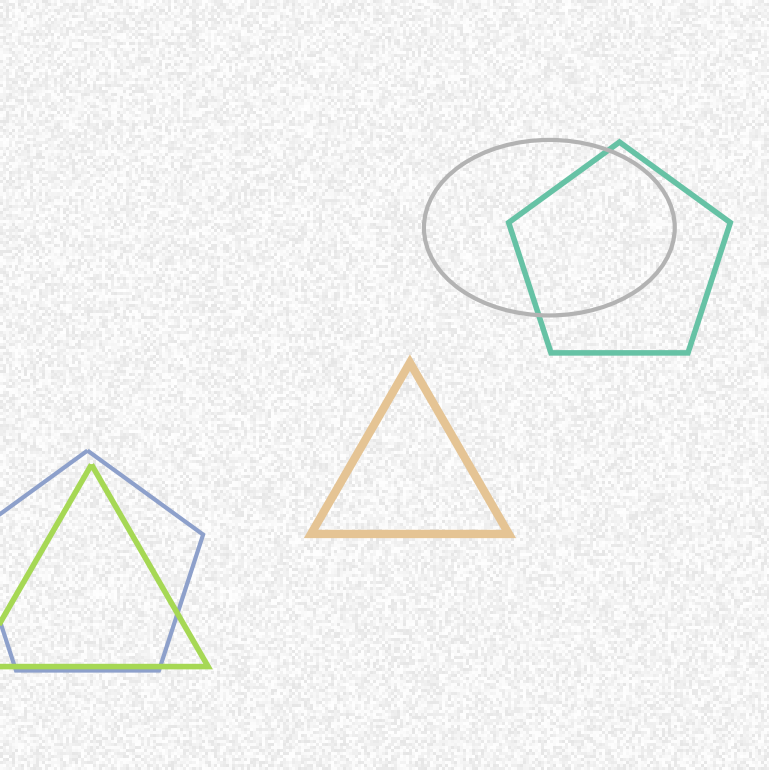[{"shape": "pentagon", "thickness": 2, "radius": 0.76, "center": [0.805, 0.664]}, {"shape": "pentagon", "thickness": 1.5, "radius": 0.79, "center": [0.114, 0.257]}, {"shape": "triangle", "thickness": 2, "radius": 0.87, "center": [0.119, 0.222]}, {"shape": "triangle", "thickness": 3, "radius": 0.74, "center": [0.532, 0.381]}, {"shape": "oval", "thickness": 1.5, "radius": 0.81, "center": [0.713, 0.704]}]